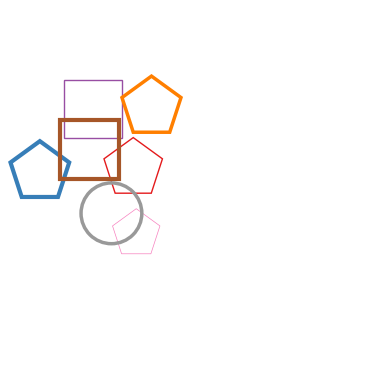[{"shape": "pentagon", "thickness": 1, "radius": 0.4, "center": [0.346, 0.563]}, {"shape": "pentagon", "thickness": 3, "radius": 0.4, "center": [0.104, 0.553]}, {"shape": "square", "thickness": 1, "radius": 0.38, "center": [0.242, 0.716]}, {"shape": "pentagon", "thickness": 2.5, "radius": 0.4, "center": [0.393, 0.722]}, {"shape": "square", "thickness": 3, "radius": 0.38, "center": [0.232, 0.611]}, {"shape": "pentagon", "thickness": 0.5, "radius": 0.32, "center": [0.354, 0.393]}, {"shape": "circle", "thickness": 2.5, "radius": 0.39, "center": [0.289, 0.446]}]